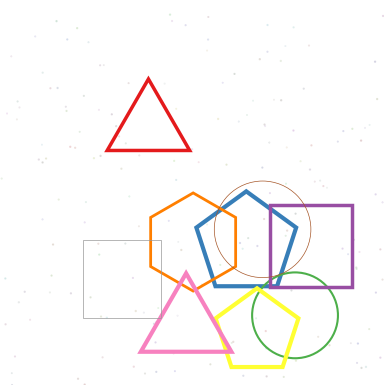[{"shape": "triangle", "thickness": 2.5, "radius": 0.62, "center": [0.386, 0.671]}, {"shape": "pentagon", "thickness": 3, "radius": 0.68, "center": [0.64, 0.367]}, {"shape": "circle", "thickness": 1.5, "radius": 0.56, "center": [0.766, 0.181]}, {"shape": "square", "thickness": 2.5, "radius": 0.53, "center": [0.808, 0.361]}, {"shape": "hexagon", "thickness": 2, "radius": 0.64, "center": [0.502, 0.371]}, {"shape": "pentagon", "thickness": 3, "radius": 0.57, "center": [0.668, 0.138]}, {"shape": "circle", "thickness": 0.5, "radius": 0.63, "center": [0.682, 0.404]}, {"shape": "triangle", "thickness": 3, "radius": 0.68, "center": [0.483, 0.154]}, {"shape": "square", "thickness": 0.5, "radius": 0.51, "center": [0.317, 0.275]}]